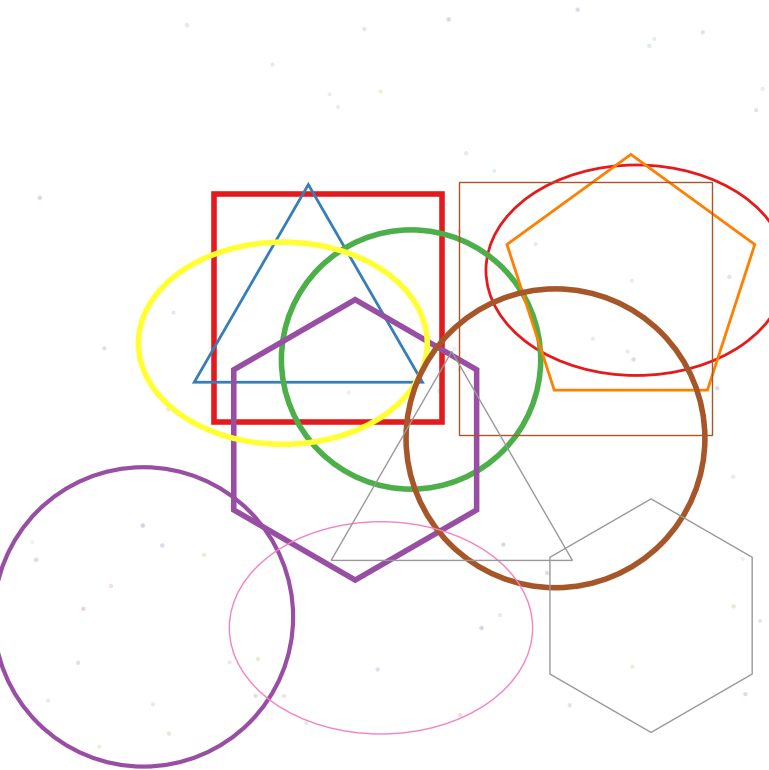[{"shape": "square", "thickness": 2, "radius": 0.74, "center": [0.426, 0.6]}, {"shape": "oval", "thickness": 1, "radius": 0.98, "center": [0.826, 0.649]}, {"shape": "triangle", "thickness": 1, "radius": 0.86, "center": [0.4, 0.589]}, {"shape": "circle", "thickness": 2, "radius": 0.84, "center": [0.534, 0.533]}, {"shape": "hexagon", "thickness": 2, "radius": 0.91, "center": [0.461, 0.429]}, {"shape": "circle", "thickness": 1.5, "radius": 0.97, "center": [0.186, 0.199]}, {"shape": "pentagon", "thickness": 1, "radius": 0.85, "center": [0.819, 0.63]}, {"shape": "oval", "thickness": 2, "radius": 0.94, "center": [0.367, 0.554]}, {"shape": "square", "thickness": 0.5, "radius": 0.82, "center": [0.76, 0.599]}, {"shape": "circle", "thickness": 2, "radius": 0.97, "center": [0.721, 0.431]}, {"shape": "oval", "thickness": 0.5, "radius": 0.98, "center": [0.495, 0.185]}, {"shape": "hexagon", "thickness": 0.5, "radius": 0.76, "center": [0.846, 0.2]}, {"shape": "triangle", "thickness": 0.5, "radius": 0.9, "center": [0.587, 0.363]}]